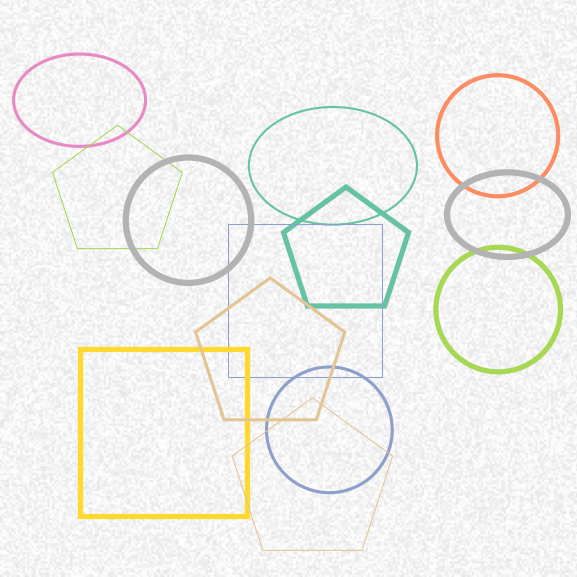[{"shape": "oval", "thickness": 1, "radius": 0.73, "center": [0.576, 0.712]}, {"shape": "pentagon", "thickness": 2.5, "radius": 0.57, "center": [0.599, 0.561]}, {"shape": "circle", "thickness": 2, "radius": 0.52, "center": [0.862, 0.764]}, {"shape": "circle", "thickness": 1.5, "radius": 0.54, "center": [0.57, 0.255]}, {"shape": "square", "thickness": 0.5, "radius": 0.67, "center": [0.529, 0.479]}, {"shape": "oval", "thickness": 1.5, "radius": 0.57, "center": [0.138, 0.826]}, {"shape": "circle", "thickness": 2.5, "radius": 0.54, "center": [0.863, 0.463]}, {"shape": "pentagon", "thickness": 0.5, "radius": 0.59, "center": [0.203, 0.664]}, {"shape": "square", "thickness": 2.5, "radius": 0.72, "center": [0.283, 0.25]}, {"shape": "pentagon", "thickness": 0.5, "radius": 0.73, "center": [0.541, 0.164]}, {"shape": "pentagon", "thickness": 1.5, "radius": 0.68, "center": [0.468, 0.382]}, {"shape": "circle", "thickness": 3, "radius": 0.54, "center": [0.326, 0.618]}, {"shape": "oval", "thickness": 3, "radius": 0.52, "center": [0.879, 0.627]}]